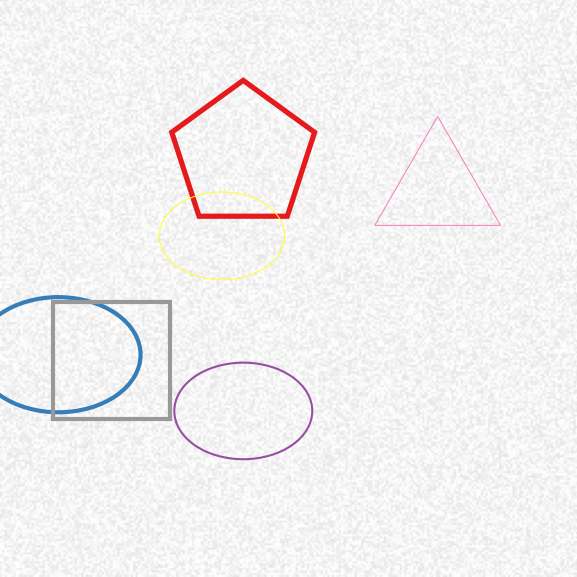[{"shape": "pentagon", "thickness": 2.5, "radius": 0.65, "center": [0.421, 0.73]}, {"shape": "oval", "thickness": 2, "radius": 0.71, "center": [0.101, 0.385]}, {"shape": "oval", "thickness": 1, "radius": 0.6, "center": [0.421, 0.288]}, {"shape": "oval", "thickness": 0.5, "radius": 0.54, "center": [0.384, 0.591]}, {"shape": "triangle", "thickness": 0.5, "radius": 0.63, "center": [0.758, 0.672]}, {"shape": "square", "thickness": 2, "radius": 0.51, "center": [0.194, 0.375]}]